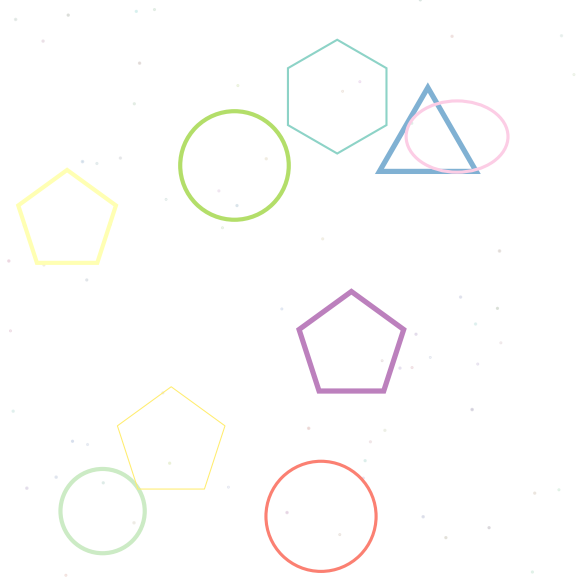[{"shape": "hexagon", "thickness": 1, "radius": 0.49, "center": [0.584, 0.832]}, {"shape": "pentagon", "thickness": 2, "radius": 0.44, "center": [0.116, 0.616]}, {"shape": "circle", "thickness": 1.5, "radius": 0.48, "center": [0.556, 0.105]}, {"shape": "triangle", "thickness": 2.5, "radius": 0.48, "center": [0.741, 0.751]}, {"shape": "circle", "thickness": 2, "radius": 0.47, "center": [0.406, 0.713]}, {"shape": "oval", "thickness": 1.5, "radius": 0.44, "center": [0.791, 0.763]}, {"shape": "pentagon", "thickness": 2.5, "radius": 0.48, "center": [0.608, 0.399]}, {"shape": "circle", "thickness": 2, "radius": 0.36, "center": [0.178, 0.114]}, {"shape": "pentagon", "thickness": 0.5, "radius": 0.49, "center": [0.296, 0.232]}]